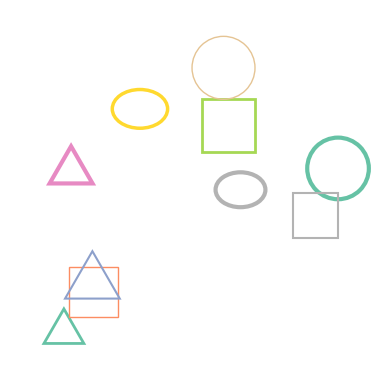[{"shape": "circle", "thickness": 3, "radius": 0.4, "center": [0.878, 0.563]}, {"shape": "triangle", "thickness": 2, "radius": 0.3, "center": [0.166, 0.138]}, {"shape": "square", "thickness": 1, "radius": 0.32, "center": [0.243, 0.241]}, {"shape": "triangle", "thickness": 1.5, "radius": 0.41, "center": [0.24, 0.265]}, {"shape": "triangle", "thickness": 3, "radius": 0.32, "center": [0.185, 0.556]}, {"shape": "square", "thickness": 2, "radius": 0.34, "center": [0.592, 0.674]}, {"shape": "oval", "thickness": 2.5, "radius": 0.36, "center": [0.363, 0.717]}, {"shape": "circle", "thickness": 1, "radius": 0.41, "center": [0.581, 0.824]}, {"shape": "square", "thickness": 1.5, "radius": 0.3, "center": [0.819, 0.44]}, {"shape": "oval", "thickness": 3, "radius": 0.32, "center": [0.625, 0.507]}]